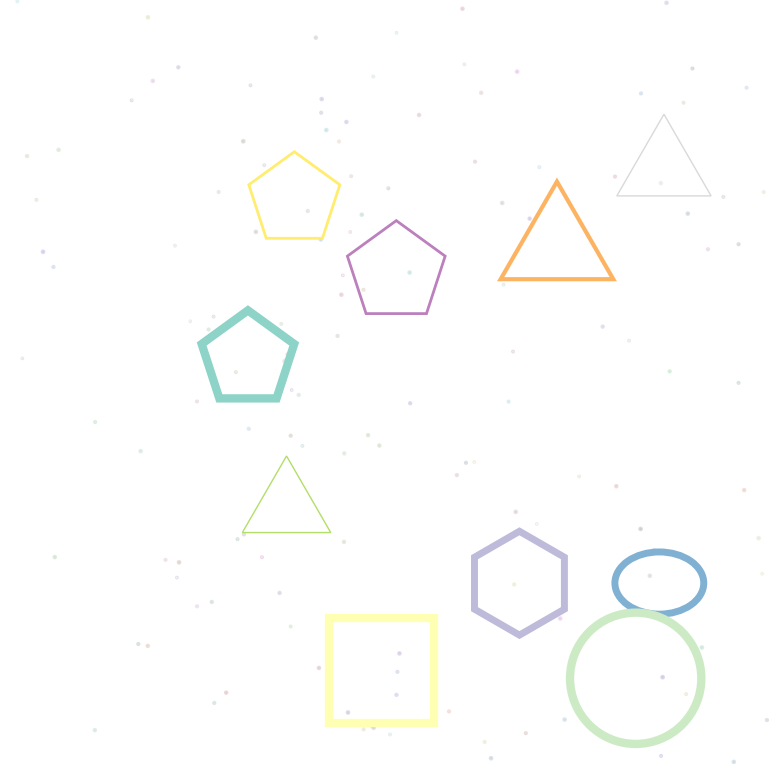[{"shape": "pentagon", "thickness": 3, "radius": 0.32, "center": [0.322, 0.534]}, {"shape": "square", "thickness": 3, "radius": 0.34, "center": [0.495, 0.129]}, {"shape": "hexagon", "thickness": 2.5, "radius": 0.34, "center": [0.675, 0.243]}, {"shape": "oval", "thickness": 2.5, "radius": 0.29, "center": [0.856, 0.243]}, {"shape": "triangle", "thickness": 1.5, "radius": 0.42, "center": [0.723, 0.68]}, {"shape": "triangle", "thickness": 0.5, "radius": 0.33, "center": [0.372, 0.342]}, {"shape": "triangle", "thickness": 0.5, "radius": 0.35, "center": [0.862, 0.781]}, {"shape": "pentagon", "thickness": 1, "radius": 0.33, "center": [0.515, 0.647]}, {"shape": "circle", "thickness": 3, "radius": 0.43, "center": [0.826, 0.119]}, {"shape": "pentagon", "thickness": 1, "radius": 0.31, "center": [0.382, 0.741]}]